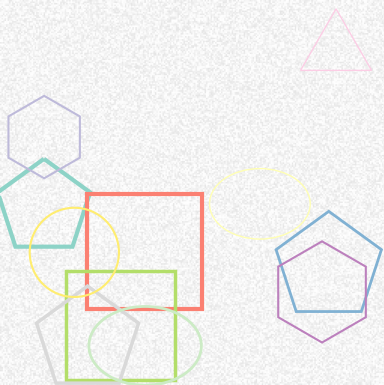[{"shape": "pentagon", "thickness": 3, "radius": 0.63, "center": [0.114, 0.461]}, {"shape": "oval", "thickness": 1, "radius": 0.65, "center": [0.675, 0.471]}, {"shape": "hexagon", "thickness": 1.5, "radius": 0.54, "center": [0.115, 0.644]}, {"shape": "square", "thickness": 3, "radius": 0.75, "center": [0.375, 0.346]}, {"shape": "pentagon", "thickness": 2, "radius": 0.72, "center": [0.854, 0.307]}, {"shape": "square", "thickness": 2.5, "radius": 0.71, "center": [0.313, 0.155]}, {"shape": "triangle", "thickness": 1, "radius": 0.53, "center": [0.873, 0.87]}, {"shape": "pentagon", "thickness": 2.5, "radius": 0.7, "center": [0.227, 0.118]}, {"shape": "hexagon", "thickness": 1.5, "radius": 0.66, "center": [0.836, 0.242]}, {"shape": "oval", "thickness": 2, "radius": 0.73, "center": [0.377, 0.102]}, {"shape": "circle", "thickness": 1.5, "radius": 0.58, "center": [0.193, 0.344]}]